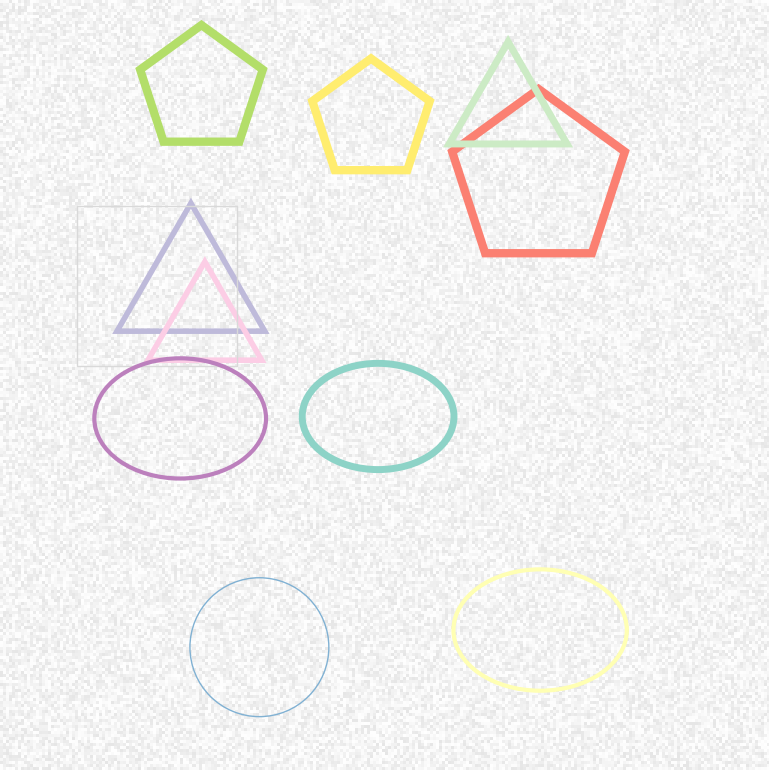[{"shape": "oval", "thickness": 2.5, "radius": 0.49, "center": [0.491, 0.459]}, {"shape": "oval", "thickness": 1.5, "radius": 0.56, "center": [0.701, 0.182]}, {"shape": "triangle", "thickness": 2, "radius": 0.55, "center": [0.248, 0.625]}, {"shape": "pentagon", "thickness": 3, "radius": 0.59, "center": [0.699, 0.767]}, {"shape": "circle", "thickness": 0.5, "radius": 0.45, "center": [0.337, 0.159]}, {"shape": "pentagon", "thickness": 3, "radius": 0.42, "center": [0.262, 0.884]}, {"shape": "triangle", "thickness": 2, "radius": 0.43, "center": [0.266, 0.575]}, {"shape": "square", "thickness": 0.5, "radius": 0.52, "center": [0.204, 0.628]}, {"shape": "oval", "thickness": 1.5, "radius": 0.56, "center": [0.234, 0.457]}, {"shape": "triangle", "thickness": 2.5, "radius": 0.44, "center": [0.66, 0.857]}, {"shape": "pentagon", "thickness": 3, "radius": 0.4, "center": [0.482, 0.844]}]